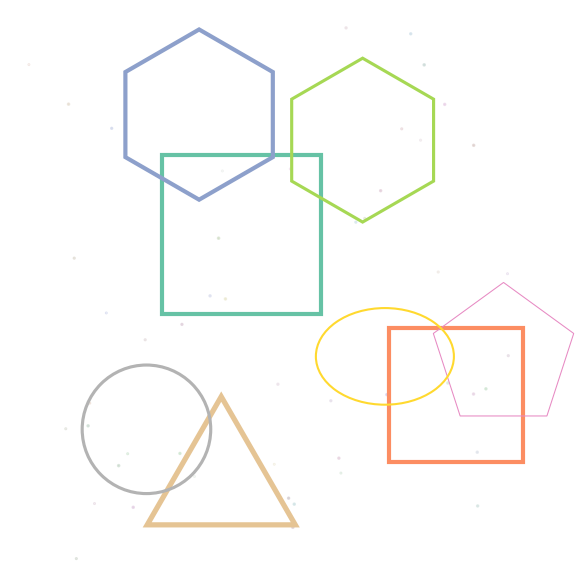[{"shape": "square", "thickness": 2, "radius": 0.69, "center": [0.418, 0.593]}, {"shape": "square", "thickness": 2, "radius": 0.58, "center": [0.789, 0.315]}, {"shape": "hexagon", "thickness": 2, "radius": 0.74, "center": [0.345, 0.801]}, {"shape": "pentagon", "thickness": 0.5, "radius": 0.64, "center": [0.872, 0.382]}, {"shape": "hexagon", "thickness": 1.5, "radius": 0.71, "center": [0.628, 0.756]}, {"shape": "oval", "thickness": 1, "radius": 0.6, "center": [0.666, 0.382]}, {"shape": "triangle", "thickness": 2.5, "radius": 0.74, "center": [0.383, 0.164]}, {"shape": "circle", "thickness": 1.5, "radius": 0.56, "center": [0.254, 0.256]}]